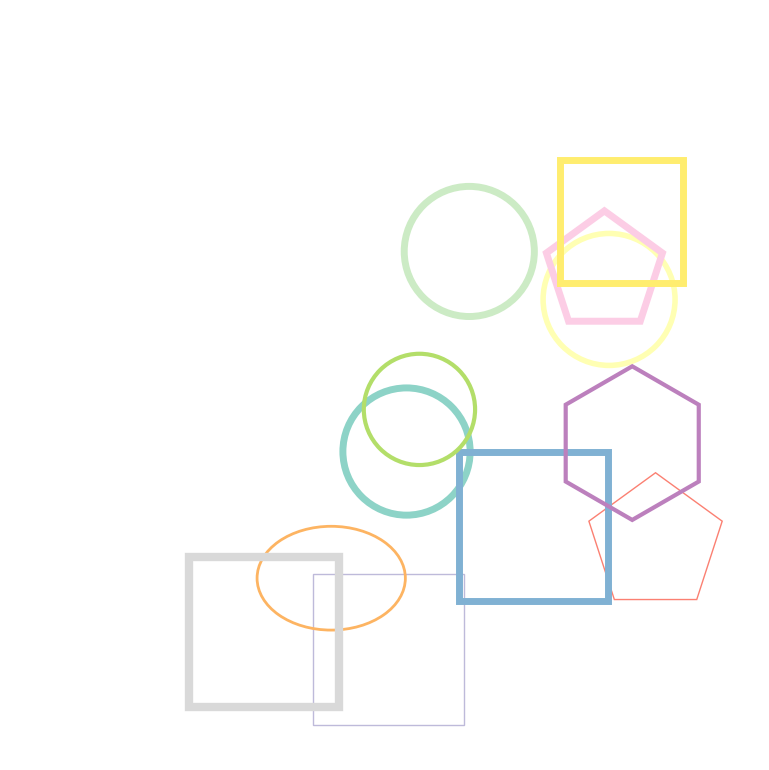[{"shape": "circle", "thickness": 2.5, "radius": 0.41, "center": [0.528, 0.414]}, {"shape": "circle", "thickness": 2, "radius": 0.43, "center": [0.791, 0.611]}, {"shape": "square", "thickness": 0.5, "radius": 0.49, "center": [0.505, 0.157]}, {"shape": "pentagon", "thickness": 0.5, "radius": 0.46, "center": [0.851, 0.295]}, {"shape": "square", "thickness": 2.5, "radius": 0.48, "center": [0.693, 0.317]}, {"shape": "oval", "thickness": 1, "radius": 0.48, "center": [0.43, 0.249]}, {"shape": "circle", "thickness": 1.5, "radius": 0.36, "center": [0.545, 0.468]}, {"shape": "pentagon", "thickness": 2.5, "radius": 0.4, "center": [0.785, 0.647]}, {"shape": "square", "thickness": 3, "radius": 0.49, "center": [0.343, 0.179]}, {"shape": "hexagon", "thickness": 1.5, "radius": 0.5, "center": [0.821, 0.425]}, {"shape": "circle", "thickness": 2.5, "radius": 0.42, "center": [0.609, 0.673]}, {"shape": "square", "thickness": 2.5, "radius": 0.4, "center": [0.807, 0.712]}]